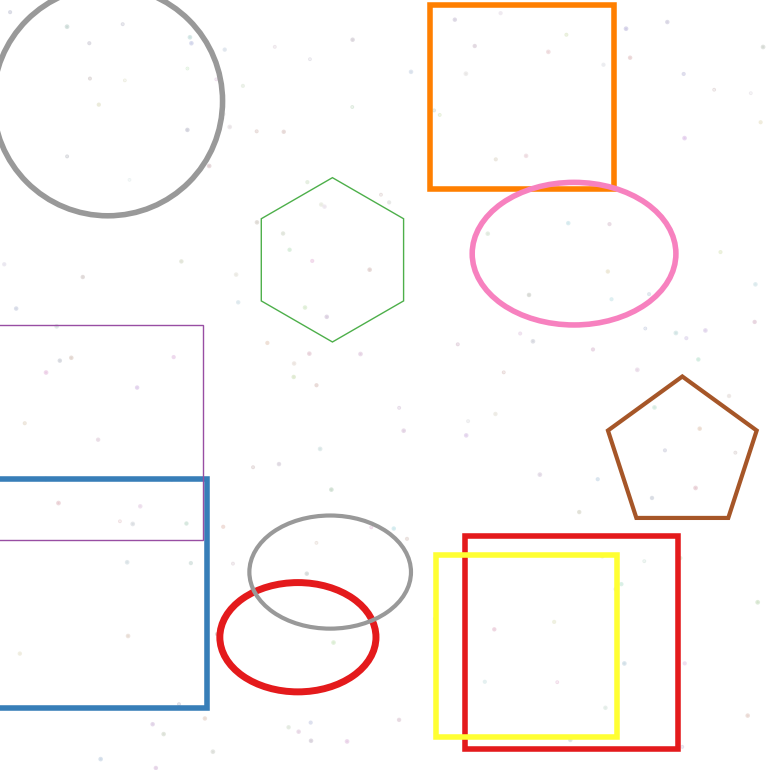[{"shape": "square", "thickness": 2, "radius": 0.69, "center": [0.742, 0.166]}, {"shape": "oval", "thickness": 2.5, "radius": 0.51, "center": [0.387, 0.172]}, {"shape": "square", "thickness": 2, "radius": 0.74, "center": [0.12, 0.229]}, {"shape": "hexagon", "thickness": 0.5, "radius": 0.53, "center": [0.432, 0.663]}, {"shape": "square", "thickness": 0.5, "radius": 0.7, "center": [0.124, 0.438]}, {"shape": "square", "thickness": 2, "radius": 0.6, "center": [0.678, 0.874]}, {"shape": "square", "thickness": 2, "radius": 0.59, "center": [0.684, 0.161]}, {"shape": "pentagon", "thickness": 1.5, "radius": 0.51, "center": [0.886, 0.41]}, {"shape": "oval", "thickness": 2, "radius": 0.66, "center": [0.746, 0.671]}, {"shape": "circle", "thickness": 2, "radius": 0.74, "center": [0.14, 0.869]}, {"shape": "oval", "thickness": 1.5, "radius": 0.52, "center": [0.429, 0.257]}]